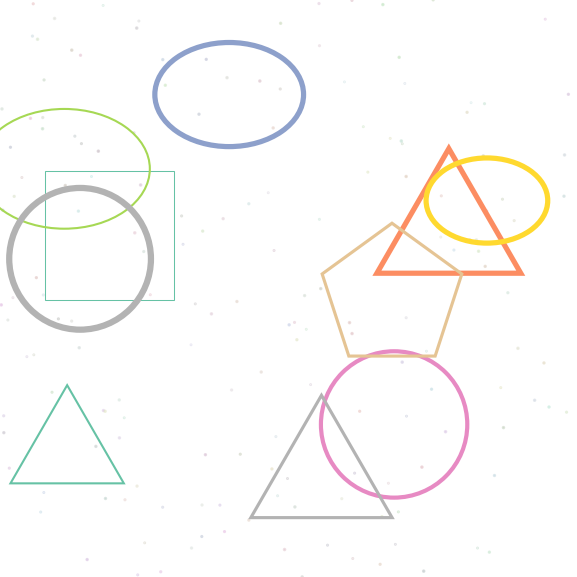[{"shape": "triangle", "thickness": 1, "radius": 0.57, "center": [0.116, 0.219]}, {"shape": "square", "thickness": 0.5, "radius": 0.56, "center": [0.19, 0.591]}, {"shape": "triangle", "thickness": 2.5, "radius": 0.72, "center": [0.777, 0.598]}, {"shape": "oval", "thickness": 2.5, "radius": 0.64, "center": [0.397, 0.835]}, {"shape": "circle", "thickness": 2, "radius": 0.63, "center": [0.682, 0.264]}, {"shape": "oval", "thickness": 1, "radius": 0.74, "center": [0.111, 0.707]}, {"shape": "oval", "thickness": 2.5, "radius": 0.53, "center": [0.843, 0.652]}, {"shape": "pentagon", "thickness": 1.5, "radius": 0.64, "center": [0.679, 0.485]}, {"shape": "circle", "thickness": 3, "radius": 0.61, "center": [0.139, 0.551]}, {"shape": "triangle", "thickness": 1.5, "radius": 0.71, "center": [0.557, 0.173]}]